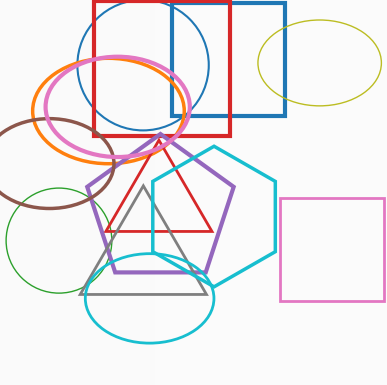[{"shape": "square", "thickness": 3, "radius": 0.73, "center": [0.589, 0.845]}, {"shape": "circle", "thickness": 1.5, "radius": 0.85, "center": [0.369, 0.831]}, {"shape": "oval", "thickness": 2.5, "radius": 0.98, "center": [0.28, 0.712]}, {"shape": "circle", "thickness": 1, "radius": 0.68, "center": [0.152, 0.375]}, {"shape": "square", "thickness": 3, "radius": 0.88, "center": [0.419, 0.822]}, {"shape": "triangle", "thickness": 2, "radius": 0.79, "center": [0.41, 0.478]}, {"shape": "pentagon", "thickness": 3, "radius": 0.99, "center": [0.414, 0.453]}, {"shape": "oval", "thickness": 2.5, "radius": 0.83, "center": [0.127, 0.575]}, {"shape": "oval", "thickness": 3, "radius": 0.93, "center": [0.304, 0.722]}, {"shape": "square", "thickness": 2, "radius": 0.67, "center": [0.856, 0.352]}, {"shape": "triangle", "thickness": 2, "radius": 0.94, "center": [0.37, 0.329]}, {"shape": "oval", "thickness": 1, "radius": 0.8, "center": [0.825, 0.837]}, {"shape": "oval", "thickness": 2, "radius": 0.83, "center": [0.386, 0.225]}, {"shape": "hexagon", "thickness": 2.5, "radius": 0.91, "center": [0.552, 0.438]}]